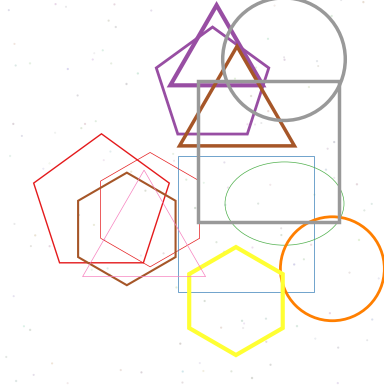[{"shape": "hexagon", "thickness": 0.5, "radius": 0.74, "center": [0.39, 0.455]}, {"shape": "pentagon", "thickness": 1, "radius": 0.93, "center": [0.264, 0.467]}, {"shape": "square", "thickness": 0.5, "radius": 0.89, "center": [0.639, 0.418]}, {"shape": "oval", "thickness": 0.5, "radius": 0.77, "center": [0.739, 0.471]}, {"shape": "triangle", "thickness": 3, "radius": 0.69, "center": [0.563, 0.848]}, {"shape": "pentagon", "thickness": 2, "radius": 0.77, "center": [0.552, 0.776]}, {"shape": "circle", "thickness": 2, "radius": 0.67, "center": [0.863, 0.302]}, {"shape": "hexagon", "thickness": 3, "radius": 0.7, "center": [0.613, 0.218]}, {"shape": "hexagon", "thickness": 1.5, "radius": 0.73, "center": [0.329, 0.405]}, {"shape": "triangle", "thickness": 2.5, "radius": 0.86, "center": [0.616, 0.707]}, {"shape": "triangle", "thickness": 0.5, "radius": 0.92, "center": [0.374, 0.374]}, {"shape": "square", "thickness": 2.5, "radius": 0.92, "center": [0.697, 0.606]}, {"shape": "circle", "thickness": 2.5, "radius": 0.8, "center": [0.738, 0.846]}]